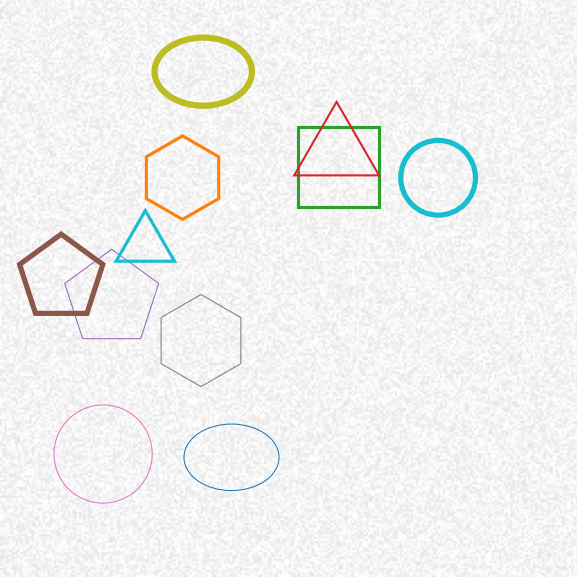[{"shape": "oval", "thickness": 0.5, "radius": 0.41, "center": [0.401, 0.207]}, {"shape": "hexagon", "thickness": 1.5, "radius": 0.36, "center": [0.316, 0.691]}, {"shape": "square", "thickness": 1.5, "radius": 0.35, "center": [0.586, 0.71]}, {"shape": "triangle", "thickness": 1, "radius": 0.42, "center": [0.583, 0.738]}, {"shape": "pentagon", "thickness": 0.5, "radius": 0.43, "center": [0.193, 0.482]}, {"shape": "pentagon", "thickness": 2.5, "radius": 0.38, "center": [0.106, 0.518]}, {"shape": "circle", "thickness": 0.5, "radius": 0.43, "center": [0.179, 0.213]}, {"shape": "hexagon", "thickness": 0.5, "radius": 0.4, "center": [0.348, 0.409]}, {"shape": "oval", "thickness": 3, "radius": 0.42, "center": [0.352, 0.875]}, {"shape": "circle", "thickness": 2.5, "radius": 0.32, "center": [0.759, 0.691]}, {"shape": "triangle", "thickness": 1.5, "radius": 0.29, "center": [0.252, 0.576]}]